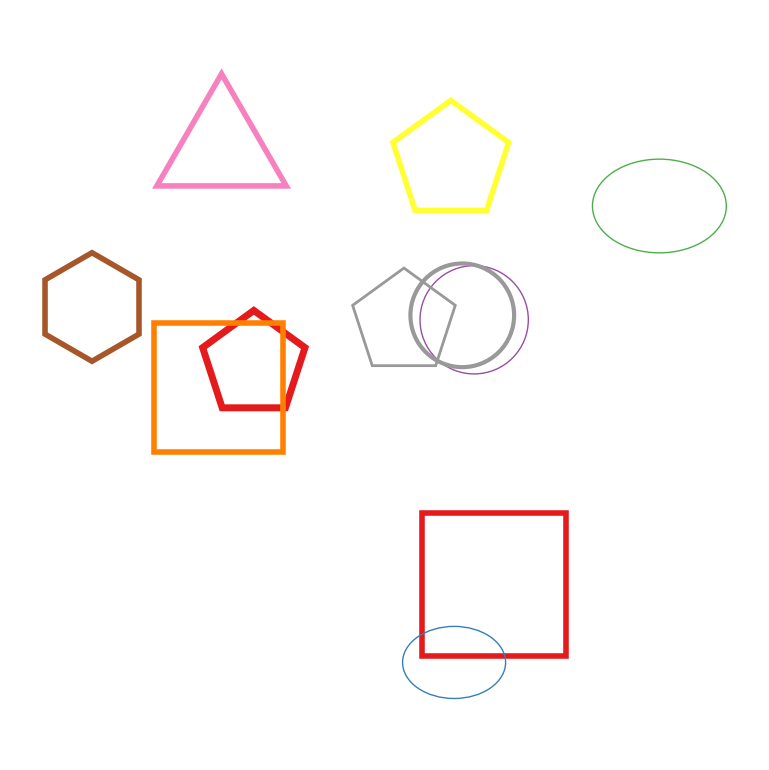[{"shape": "square", "thickness": 2, "radius": 0.47, "center": [0.642, 0.241]}, {"shape": "pentagon", "thickness": 2.5, "radius": 0.35, "center": [0.33, 0.527]}, {"shape": "oval", "thickness": 0.5, "radius": 0.33, "center": [0.59, 0.14]}, {"shape": "oval", "thickness": 0.5, "radius": 0.43, "center": [0.856, 0.732]}, {"shape": "circle", "thickness": 0.5, "radius": 0.35, "center": [0.616, 0.585]}, {"shape": "square", "thickness": 2, "radius": 0.42, "center": [0.283, 0.497]}, {"shape": "pentagon", "thickness": 2, "radius": 0.39, "center": [0.585, 0.791]}, {"shape": "hexagon", "thickness": 2, "radius": 0.35, "center": [0.119, 0.601]}, {"shape": "triangle", "thickness": 2, "radius": 0.49, "center": [0.288, 0.807]}, {"shape": "circle", "thickness": 1.5, "radius": 0.34, "center": [0.6, 0.591]}, {"shape": "pentagon", "thickness": 1, "radius": 0.35, "center": [0.525, 0.582]}]